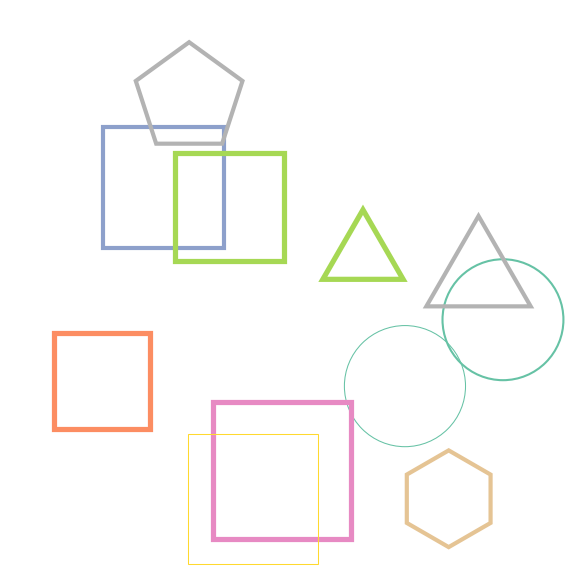[{"shape": "circle", "thickness": 1, "radius": 0.52, "center": [0.871, 0.445]}, {"shape": "circle", "thickness": 0.5, "radius": 0.52, "center": [0.701, 0.331]}, {"shape": "square", "thickness": 2.5, "radius": 0.41, "center": [0.177, 0.339]}, {"shape": "square", "thickness": 2, "radius": 0.53, "center": [0.284, 0.674]}, {"shape": "square", "thickness": 2.5, "radius": 0.59, "center": [0.489, 0.185]}, {"shape": "square", "thickness": 2.5, "radius": 0.47, "center": [0.397, 0.64]}, {"shape": "triangle", "thickness": 2.5, "radius": 0.4, "center": [0.629, 0.556]}, {"shape": "square", "thickness": 0.5, "radius": 0.56, "center": [0.438, 0.135]}, {"shape": "hexagon", "thickness": 2, "radius": 0.42, "center": [0.777, 0.135]}, {"shape": "triangle", "thickness": 2, "radius": 0.52, "center": [0.829, 0.521]}, {"shape": "pentagon", "thickness": 2, "radius": 0.49, "center": [0.328, 0.829]}]